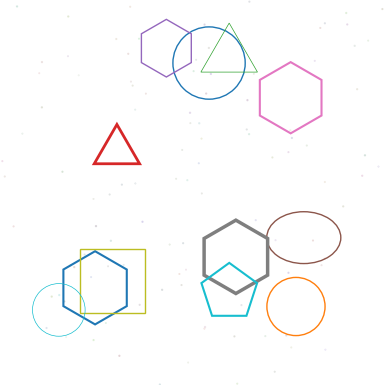[{"shape": "circle", "thickness": 1, "radius": 0.47, "center": [0.543, 0.836]}, {"shape": "hexagon", "thickness": 1.5, "radius": 0.48, "center": [0.247, 0.252]}, {"shape": "circle", "thickness": 1, "radius": 0.38, "center": [0.769, 0.204]}, {"shape": "triangle", "thickness": 0.5, "radius": 0.42, "center": [0.595, 0.855]}, {"shape": "triangle", "thickness": 2, "radius": 0.34, "center": [0.304, 0.609]}, {"shape": "hexagon", "thickness": 1, "radius": 0.37, "center": [0.432, 0.875]}, {"shape": "oval", "thickness": 1, "radius": 0.48, "center": [0.789, 0.383]}, {"shape": "hexagon", "thickness": 1.5, "radius": 0.46, "center": [0.755, 0.746]}, {"shape": "hexagon", "thickness": 2.5, "radius": 0.48, "center": [0.613, 0.333]}, {"shape": "square", "thickness": 1, "radius": 0.42, "center": [0.293, 0.27]}, {"shape": "circle", "thickness": 0.5, "radius": 0.34, "center": [0.153, 0.195]}, {"shape": "pentagon", "thickness": 1.5, "radius": 0.38, "center": [0.595, 0.241]}]